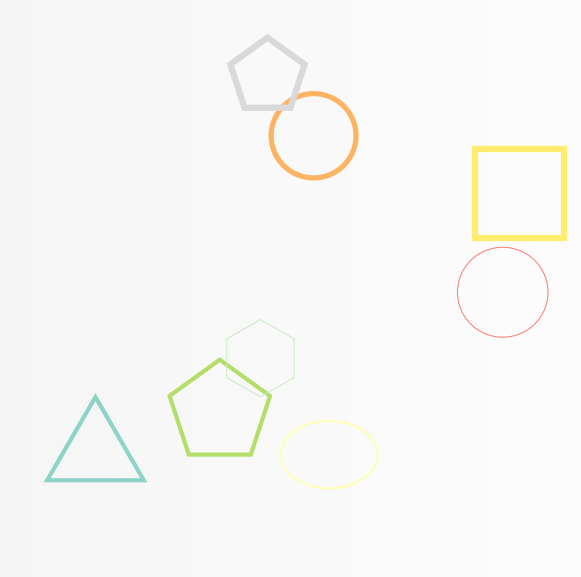[{"shape": "triangle", "thickness": 2, "radius": 0.48, "center": [0.164, 0.216]}, {"shape": "oval", "thickness": 1, "radius": 0.42, "center": [0.566, 0.212]}, {"shape": "circle", "thickness": 0.5, "radius": 0.39, "center": [0.865, 0.493]}, {"shape": "circle", "thickness": 2.5, "radius": 0.36, "center": [0.539, 0.764]}, {"shape": "pentagon", "thickness": 2, "radius": 0.45, "center": [0.378, 0.285]}, {"shape": "pentagon", "thickness": 3, "radius": 0.34, "center": [0.46, 0.867]}, {"shape": "hexagon", "thickness": 0.5, "radius": 0.33, "center": [0.448, 0.379]}, {"shape": "square", "thickness": 3, "radius": 0.38, "center": [0.893, 0.664]}]